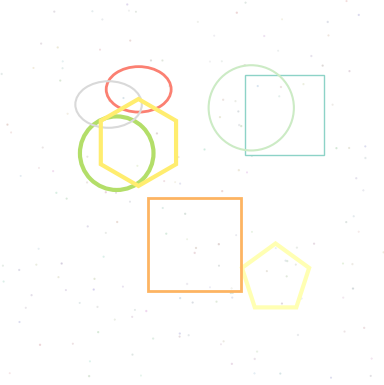[{"shape": "square", "thickness": 1, "radius": 0.52, "center": [0.739, 0.701]}, {"shape": "pentagon", "thickness": 3, "radius": 0.46, "center": [0.716, 0.276]}, {"shape": "oval", "thickness": 2, "radius": 0.42, "center": [0.36, 0.768]}, {"shape": "square", "thickness": 2, "radius": 0.6, "center": [0.505, 0.365]}, {"shape": "circle", "thickness": 3, "radius": 0.48, "center": [0.303, 0.602]}, {"shape": "oval", "thickness": 1.5, "radius": 0.43, "center": [0.282, 0.729]}, {"shape": "circle", "thickness": 1.5, "radius": 0.55, "center": [0.653, 0.72]}, {"shape": "hexagon", "thickness": 3, "radius": 0.56, "center": [0.36, 0.63]}]